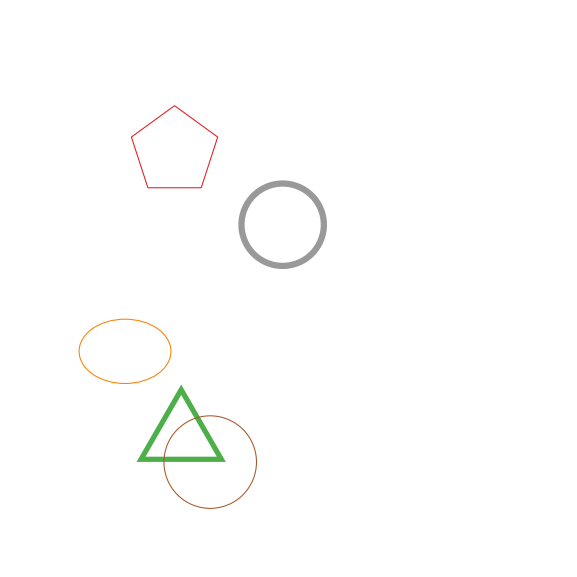[{"shape": "pentagon", "thickness": 0.5, "radius": 0.39, "center": [0.302, 0.738]}, {"shape": "triangle", "thickness": 2.5, "radius": 0.4, "center": [0.314, 0.244]}, {"shape": "oval", "thickness": 0.5, "radius": 0.4, "center": [0.216, 0.391]}, {"shape": "circle", "thickness": 0.5, "radius": 0.4, "center": [0.364, 0.199]}, {"shape": "circle", "thickness": 3, "radius": 0.36, "center": [0.489, 0.61]}]